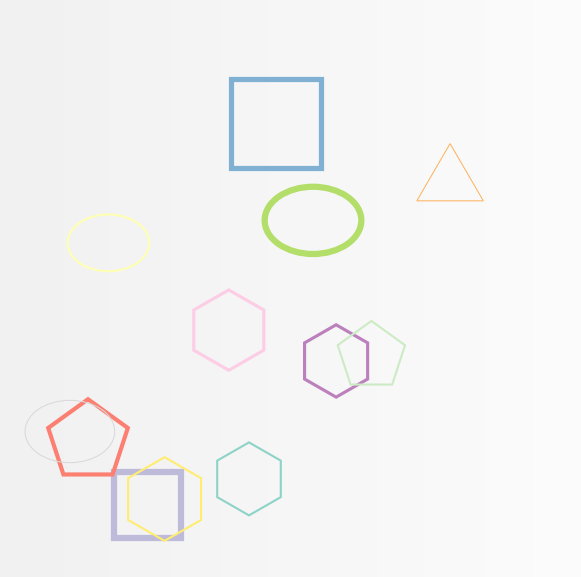[{"shape": "hexagon", "thickness": 1, "radius": 0.32, "center": [0.428, 0.17]}, {"shape": "oval", "thickness": 1, "radius": 0.35, "center": [0.186, 0.579]}, {"shape": "square", "thickness": 3, "radius": 0.29, "center": [0.254, 0.125]}, {"shape": "pentagon", "thickness": 2, "radius": 0.36, "center": [0.151, 0.236]}, {"shape": "square", "thickness": 2.5, "radius": 0.39, "center": [0.475, 0.785]}, {"shape": "triangle", "thickness": 0.5, "radius": 0.33, "center": [0.774, 0.684]}, {"shape": "oval", "thickness": 3, "radius": 0.42, "center": [0.538, 0.618]}, {"shape": "hexagon", "thickness": 1.5, "radius": 0.35, "center": [0.394, 0.428]}, {"shape": "oval", "thickness": 0.5, "radius": 0.39, "center": [0.12, 0.252]}, {"shape": "hexagon", "thickness": 1.5, "radius": 0.31, "center": [0.578, 0.374]}, {"shape": "pentagon", "thickness": 1, "radius": 0.3, "center": [0.639, 0.383]}, {"shape": "hexagon", "thickness": 1, "radius": 0.36, "center": [0.283, 0.135]}]